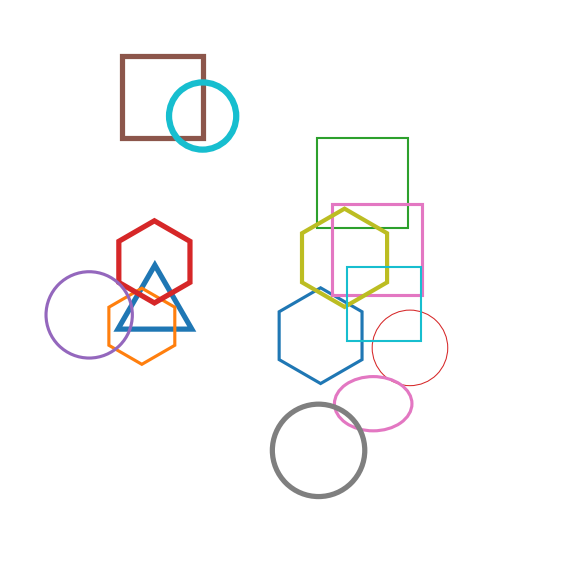[{"shape": "hexagon", "thickness": 1.5, "radius": 0.41, "center": [0.555, 0.418]}, {"shape": "triangle", "thickness": 2.5, "radius": 0.37, "center": [0.268, 0.466]}, {"shape": "hexagon", "thickness": 1.5, "radius": 0.33, "center": [0.246, 0.434]}, {"shape": "square", "thickness": 1, "radius": 0.39, "center": [0.627, 0.683]}, {"shape": "hexagon", "thickness": 2.5, "radius": 0.36, "center": [0.267, 0.546]}, {"shape": "circle", "thickness": 0.5, "radius": 0.33, "center": [0.71, 0.397]}, {"shape": "circle", "thickness": 1.5, "radius": 0.37, "center": [0.154, 0.454]}, {"shape": "square", "thickness": 2.5, "radius": 0.35, "center": [0.282, 0.831]}, {"shape": "oval", "thickness": 1.5, "radius": 0.34, "center": [0.646, 0.3]}, {"shape": "square", "thickness": 1.5, "radius": 0.39, "center": [0.653, 0.567]}, {"shape": "circle", "thickness": 2.5, "radius": 0.4, "center": [0.552, 0.219]}, {"shape": "hexagon", "thickness": 2, "radius": 0.43, "center": [0.597, 0.553]}, {"shape": "circle", "thickness": 3, "radius": 0.29, "center": [0.351, 0.798]}, {"shape": "square", "thickness": 1, "radius": 0.32, "center": [0.665, 0.473]}]